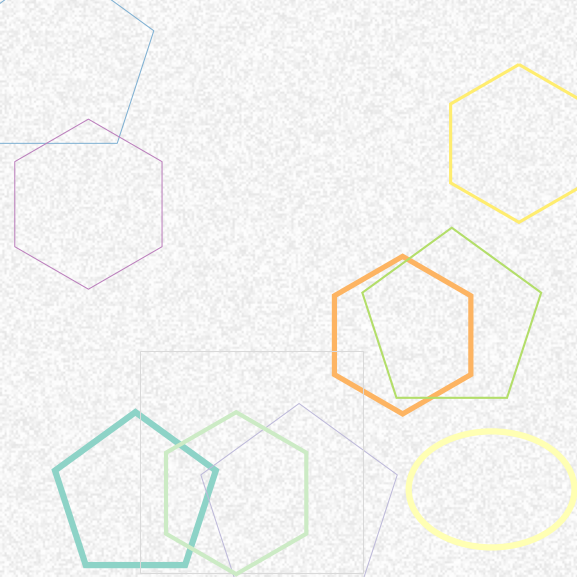[{"shape": "pentagon", "thickness": 3, "radius": 0.73, "center": [0.234, 0.139]}, {"shape": "oval", "thickness": 3, "radius": 0.72, "center": [0.851, 0.152]}, {"shape": "pentagon", "thickness": 0.5, "radius": 0.89, "center": [0.518, 0.122]}, {"shape": "pentagon", "thickness": 0.5, "radius": 0.87, "center": [0.1, 0.892]}, {"shape": "hexagon", "thickness": 2.5, "radius": 0.68, "center": [0.697, 0.419]}, {"shape": "pentagon", "thickness": 1, "radius": 0.81, "center": [0.782, 0.442]}, {"shape": "square", "thickness": 0.5, "radius": 0.96, "center": [0.436, 0.199]}, {"shape": "hexagon", "thickness": 0.5, "radius": 0.74, "center": [0.153, 0.646]}, {"shape": "hexagon", "thickness": 2, "radius": 0.7, "center": [0.409, 0.145]}, {"shape": "hexagon", "thickness": 1.5, "radius": 0.68, "center": [0.899, 0.751]}]